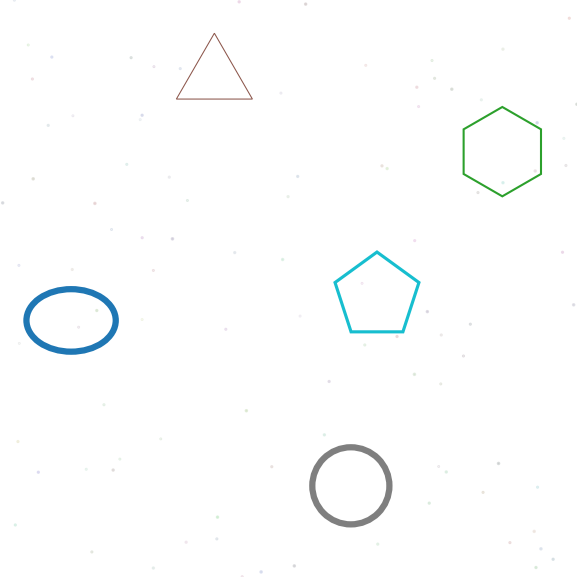[{"shape": "oval", "thickness": 3, "radius": 0.39, "center": [0.123, 0.444]}, {"shape": "hexagon", "thickness": 1, "radius": 0.39, "center": [0.87, 0.737]}, {"shape": "triangle", "thickness": 0.5, "radius": 0.38, "center": [0.371, 0.866]}, {"shape": "circle", "thickness": 3, "radius": 0.33, "center": [0.608, 0.158]}, {"shape": "pentagon", "thickness": 1.5, "radius": 0.38, "center": [0.653, 0.486]}]